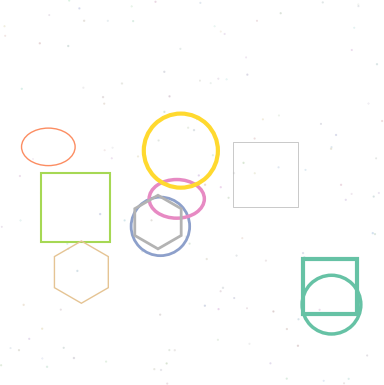[{"shape": "circle", "thickness": 2.5, "radius": 0.38, "center": [0.861, 0.209]}, {"shape": "square", "thickness": 3, "radius": 0.35, "center": [0.858, 0.256]}, {"shape": "oval", "thickness": 1, "radius": 0.35, "center": [0.126, 0.619]}, {"shape": "circle", "thickness": 2, "radius": 0.38, "center": [0.417, 0.412]}, {"shape": "oval", "thickness": 2.5, "radius": 0.36, "center": [0.459, 0.483]}, {"shape": "square", "thickness": 1.5, "radius": 0.45, "center": [0.196, 0.461]}, {"shape": "circle", "thickness": 3, "radius": 0.48, "center": [0.47, 0.609]}, {"shape": "hexagon", "thickness": 1, "radius": 0.4, "center": [0.211, 0.293]}, {"shape": "hexagon", "thickness": 2, "radius": 0.35, "center": [0.41, 0.423]}, {"shape": "square", "thickness": 0.5, "radius": 0.43, "center": [0.689, 0.547]}]